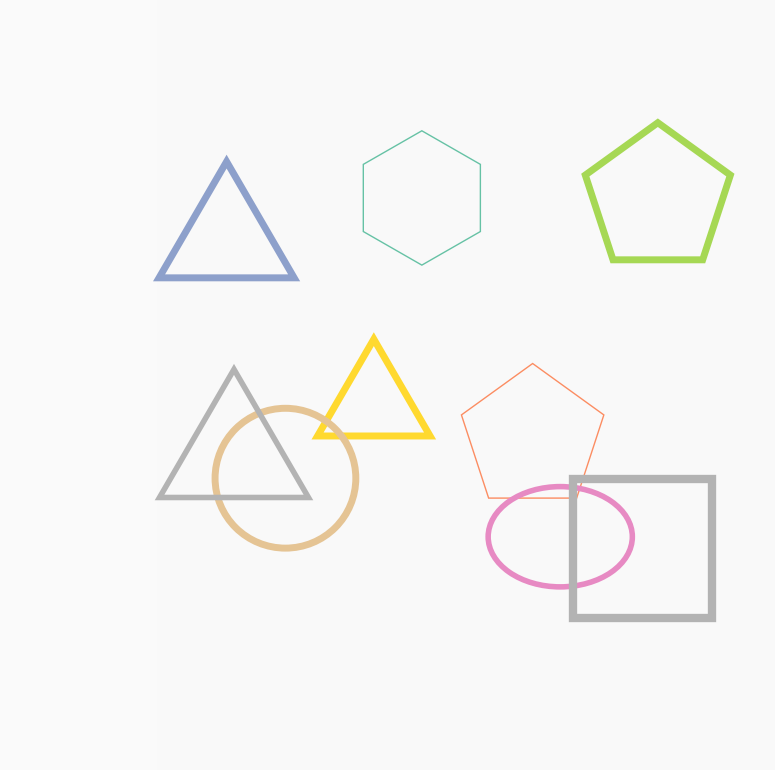[{"shape": "hexagon", "thickness": 0.5, "radius": 0.44, "center": [0.544, 0.743]}, {"shape": "pentagon", "thickness": 0.5, "radius": 0.48, "center": [0.687, 0.431]}, {"shape": "triangle", "thickness": 2.5, "radius": 0.5, "center": [0.292, 0.689]}, {"shape": "oval", "thickness": 2, "radius": 0.47, "center": [0.723, 0.303]}, {"shape": "pentagon", "thickness": 2.5, "radius": 0.49, "center": [0.849, 0.742]}, {"shape": "triangle", "thickness": 2.5, "radius": 0.42, "center": [0.482, 0.476]}, {"shape": "circle", "thickness": 2.5, "radius": 0.45, "center": [0.368, 0.379]}, {"shape": "triangle", "thickness": 2, "radius": 0.55, "center": [0.302, 0.409]}, {"shape": "square", "thickness": 3, "radius": 0.45, "center": [0.829, 0.288]}]